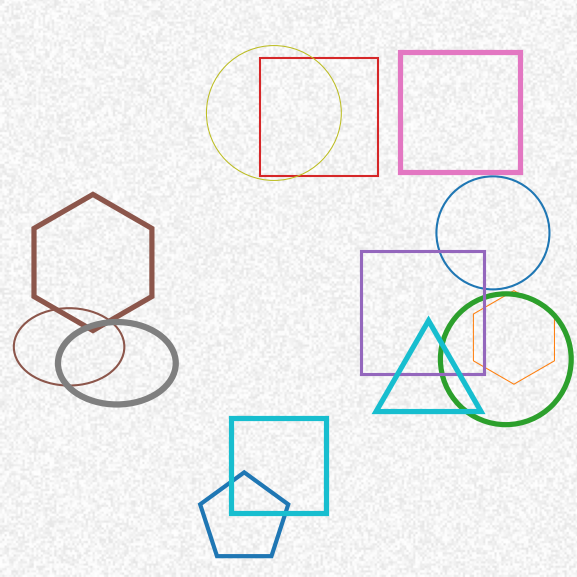[{"shape": "circle", "thickness": 1, "radius": 0.49, "center": [0.854, 0.596]}, {"shape": "pentagon", "thickness": 2, "radius": 0.4, "center": [0.423, 0.101]}, {"shape": "hexagon", "thickness": 0.5, "radius": 0.41, "center": [0.89, 0.415]}, {"shape": "circle", "thickness": 2.5, "radius": 0.57, "center": [0.876, 0.377]}, {"shape": "square", "thickness": 1, "radius": 0.51, "center": [0.552, 0.797]}, {"shape": "square", "thickness": 1.5, "radius": 0.53, "center": [0.731, 0.458]}, {"shape": "oval", "thickness": 1, "radius": 0.48, "center": [0.12, 0.398]}, {"shape": "hexagon", "thickness": 2.5, "radius": 0.59, "center": [0.161, 0.545]}, {"shape": "square", "thickness": 2.5, "radius": 0.52, "center": [0.796, 0.805]}, {"shape": "oval", "thickness": 3, "radius": 0.51, "center": [0.202, 0.37]}, {"shape": "circle", "thickness": 0.5, "radius": 0.58, "center": [0.474, 0.803]}, {"shape": "square", "thickness": 2.5, "radius": 0.41, "center": [0.483, 0.193]}, {"shape": "triangle", "thickness": 2.5, "radius": 0.52, "center": [0.742, 0.339]}]